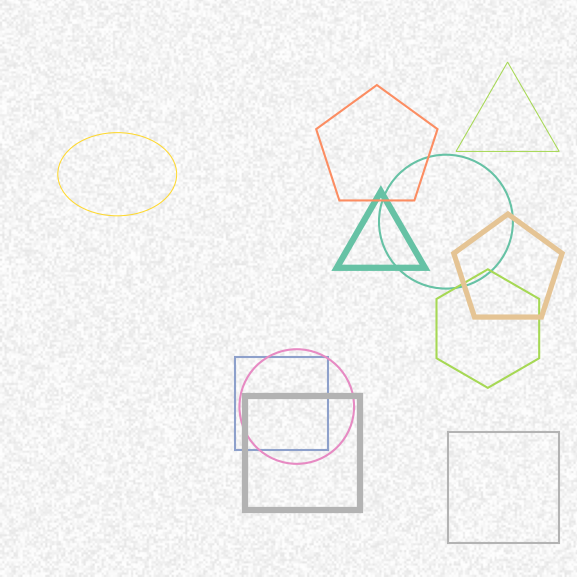[{"shape": "triangle", "thickness": 3, "radius": 0.44, "center": [0.66, 0.58]}, {"shape": "circle", "thickness": 1, "radius": 0.58, "center": [0.772, 0.615]}, {"shape": "pentagon", "thickness": 1, "radius": 0.55, "center": [0.653, 0.741]}, {"shape": "square", "thickness": 1, "radius": 0.4, "center": [0.488, 0.3]}, {"shape": "circle", "thickness": 1, "radius": 0.5, "center": [0.514, 0.295]}, {"shape": "triangle", "thickness": 0.5, "radius": 0.52, "center": [0.879, 0.788]}, {"shape": "hexagon", "thickness": 1, "radius": 0.51, "center": [0.845, 0.43]}, {"shape": "oval", "thickness": 0.5, "radius": 0.51, "center": [0.203, 0.697]}, {"shape": "pentagon", "thickness": 2.5, "radius": 0.49, "center": [0.88, 0.53]}, {"shape": "square", "thickness": 1, "radius": 0.48, "center": [0.872, 0.155]}, {"shape": "square", "thickness": 3, "radius": 0.5, "center": [0.524, 0.215]}]